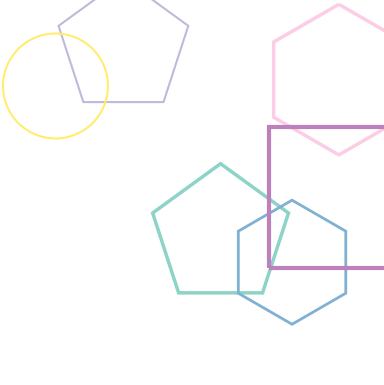[{"shape": "pentagon", "thickness": 2.5, "radius": 0.93, "center": [0.573, 0.389]}, {"shape": "pentagon", "thickness": 1.5, "radius": 0.89, "center": [0.321, 0.878]}, {"shape": "hexagon", "thickness": 2, "radius": 0.81, "center": [0.759, 0.319]}, {"shape": "hexagon", "thickness": 2.5, "radius": 0.98, "center": [0.88, 0.793]}, {"shape": "square", "thickness": 3, "radius": 0.92, "center": [0.882, 0.487]}, {"shape": "circle", "thickness": 1.5, "radius": 0.68, "center": [0.144, 0.777]}]